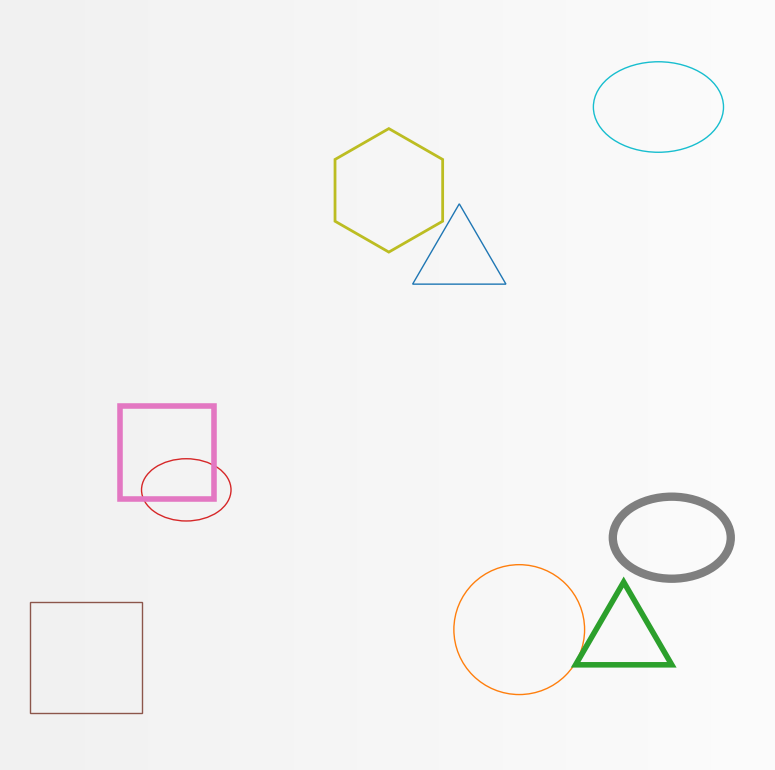[{"shape": "triangle", "thickness": 0.5, "radius": 0.35, "center": [0.593, 0.666]}, {"shape": "circle", "thickness": 0.5, "radius": 0.42, "center": [0.67, 0.182]}, {"shape": "triangle", "thickness": 2, "radius": 0.36, "center": [0.805, 0.172]}, {"shape": "oval", "thickness": 0.5, "radius": 0.29, "center": [0.24, 0.364]}, {"shape": "square", "thickness": 0.5, "radius": 0.36, "center": [0.111, 0.147]}, {"shape": "square", "thickness": 2, "radius": 0.3, "center": [0.215, 0.413]}, {"shape": "oval", "thickness": 3, "radius": 0.38, "center": [0.867, 0.302]}, {"shape": "hexagon", "thickness": 1, "radius": 0.4, "center": [0.502, 0.753]}, {"shape": "oval", "thickness": 0.5, "radius": 0.42, "center": [0.85, 0.861]}]